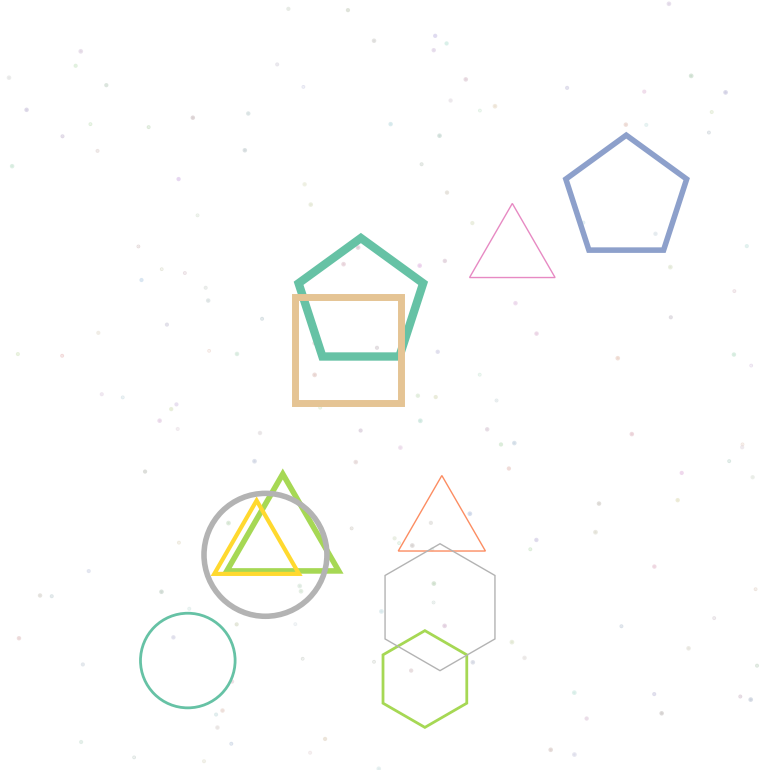[{"shape": "pentagon", "thickness": 3, "radius": 0.43, "center": [0.469, 0.606]}, {"shape": "circle", "thickness": 1, "radius": 0.31, "center": [0.244, 0.142]}, {"shape": "triangle", "thickness": 0.5, "radius": 0.33, "center": [0.574, 0.317]}, {"shape": "pentagon", "thickness": 2, "radius": 0.41, "center": [0.813, 0.742]}, {"shape": "triangle", "thickness": 0.5, "radius": 0.32, "center": [0.665, 0.672]}, {"shape": "triangle", "thickness": 2, "radius": 0.42, "center": [0.367, 0.3]}, {"shape": "hexagon", "thickness": 1, "radius": 0.31, "center": [0.552, 0.118]}, {"shape": "triangle", "thickness": 1.5, "radius": 0.32, "center": [0.333, 0.286]}, {"shape": "square", "thickness": 2.5, "radius": 0.35, "center": [0.452, 0.546]}, {"shape": "circle", "thickness": 2, "radius": 0.4, "center": [0.345, 0.279]}, {"shape": "hexagon", "thickness": 0.5, "radius": 0.41, "center": [0.571, 0.211]}]